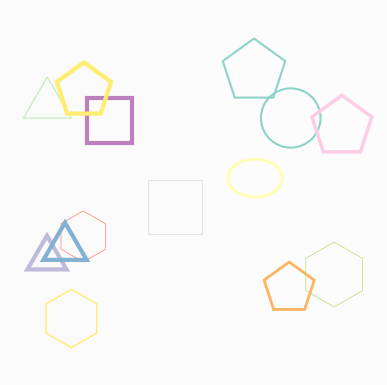[{"shape": "pentagon", "thickness": 1.5, "radius": 0.42, "center": [0.656, 0.815]}, {"shape": "circle", "thickness": 1.5, "radius": 0.38, "center": [0.75, 0.694]}, {"shape": "oval", "thickness": 2, "radius": 0.35, "center": [0.659, 0.537]}, {"shape": "triangle", "thickness": 3, "radius": 0.29, "center": [0.121, 0.329]}, {"shape": "hexagon", "thickness": 0.5, "radius": 0.33, "center": [0.215, 0.386]}, {"shape": "triangle", "thickness": 3, "radius": 0.32, "center": [0.168, 0.357]}, {"shape": "pentagon", "thickness": 2, "radius": 0.34, "center": [0.746, 0.251]}, {"shape": "hexagon", "thickness": 0.5, "radius": 0.42, "center": [0.862, 0.287]}, {"shape": "pentagon", "thickness": 2.5, "radius": 0.41, "center": [0.882, 0.671]}, {"shape": "square", "thickness": 0.5, "radius": 0.35, "center": [0.451, 0.463]}, {"shape": "square", "thickness": 3, "radius": 0.29, "center": [0.282, 0.688]}, {"shape": "triangle", "thickness": 1, "radius": 0.36, "center": [0.122, 0.729]}, {"shape": "hexagon", "thickness": 1, "radius": 0.38, "center": [0.184, 0.173]}, {"shape": "pentagon", "thickness": 3, "radius": 0.37, "center": [0.217, 0.765]}]